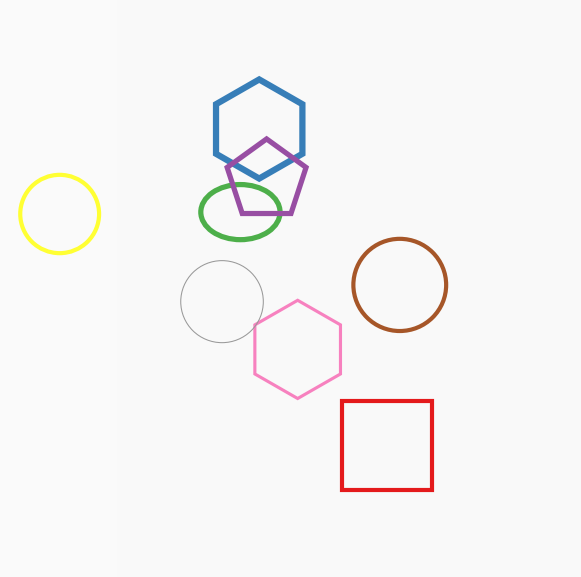[{"shape": "square", "thickness": 2, "radius": 0.39, "center": [0.666, 0.228]}, {"shape": "hexagon", "thickness": 3, "radius": 0.43, "center": [0.446, 0.776]}, {"shape": "oval", "thickness": 2.5, "radius": 0.34, "center": [0.414, 0.632]}, {"shape": "pentagon", "thickness": 2.5, "radius": 0.36, "center": [0.459, 0.687]}, {"shape": "circle", "thickness": 2, "radius": 0.34, "center": [0.103, 0.629]}, {"shape": "circle", "thickness": 2, "radius": 0.4, "center": [0.688, 0.506]}, {"shape": "hexagon", "thickness": 1.5, "radius": 0.43, "center": [0.512, 0.394]}, {"shape": "circle", "thickness": 0.5, "radius": 0.36, "center": [0.382, 0.477]}]